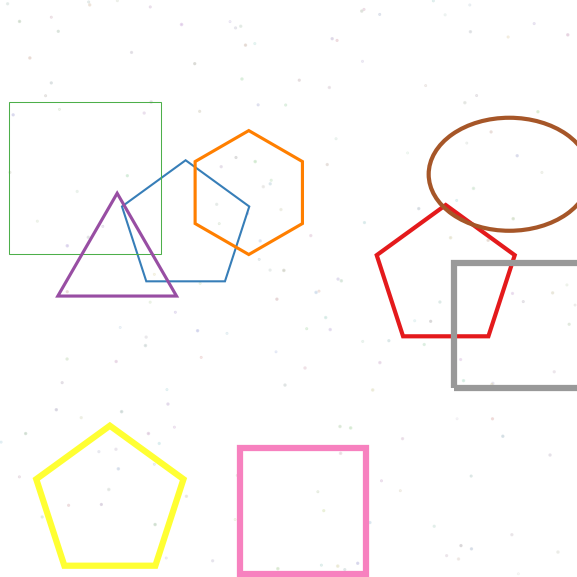[{"shape": "pentagon", "thickness": 2, "radius": 0.63, "center": [0.772, 0.518]}, {"shape": "pentagon", "thickness": 1, "radius": 0.58, "center": [0.321, 0.606]}, {"shape": "square", "thickness": 0.5, "radius": 0.66, "center": [0.147, 0.691]}, {"shape": "triangle", "thickness": 1.5, "radius": 0.59, "center": [0.203, 0.546]}, {"shape": "hexagon", "thickness": 1.5, "radius": 0.54, "center": [0.431, 0.666]}, {"shape": "pentagon", "thickness": 3, "radius": 0.67, "center": [0.19, 0.128]}, {"shape": "oval", "thickness": 2, "radius": 0.7, "center": [0.882, 0.697]}, {"shape": "square", "thickness": 3, "radius": 0.55, "center": [0.525, 0.114]}, {"shape": "square", "thickness": 3, "radius": 0.54, "center": [0.894, 0.436]}]